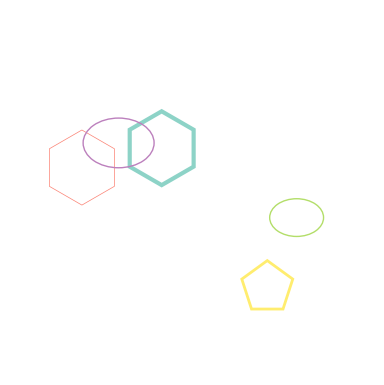[{"shape": "hexagon", "thickness": 3, "radius": 0.48, "center": [0.42, 0.615]}, {"shape": "hexagon", "thickness": 0.5, "radius": 0.49, "center": [0.213, 0.565]}, {"shape": "oval", "thickness": 1, "radius": 0.35, "center": [0.77, 0.435]}, {"shape": "oval", "thickness": 1, "radius": 0.46, "center": [0.308, 0.629]}, {"shape": "pentagon", "thickness": 2, "radius": 0.35, "center": [0.694, 0.254]}]